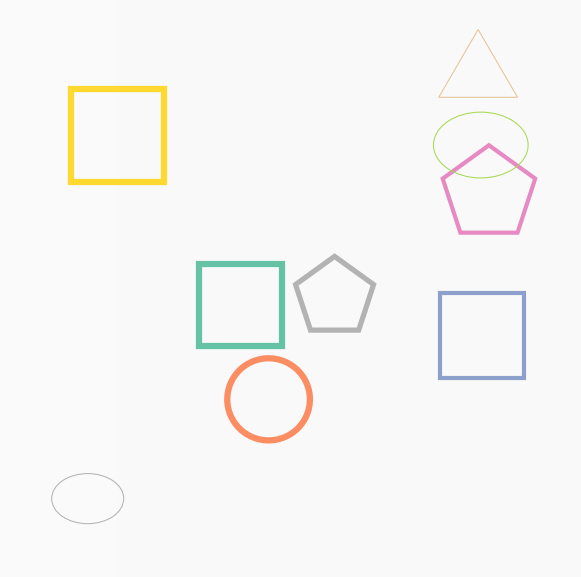[{"shape": "square", "thickness": 3, "radius": 0.35, "center": [0.414, 0.471]}, {"shape": "circle", "thickness": 3, "radius": 0.36, "center": [0.462, 0.308]}, {"shape": "square", "thickness": 2, "radius": 0.36, "center": [0.829, 0.418]}, {"shape": "pentagon", "thickness": 2, "radius": 0.42, "center": [0.841, 0.664]}, {"shape": "oval", "thickness": 0.5, "radius": 0.41, "center": [0.827, 0.748]}, {"shape": "square", "thickness": 3, "radius": 0.4, "center": [0.203, 0.765]}, {"shape": "triangle", "thickness": 0.5, "radius": 0.39, "center": [0.823, 0.87]}, {"shape": "oval", "thickness": 0.5, "radius": 0.31, "center": [0.151, 0.136]}, {"shape": "pentagon", "thickness": 2.5, "radius": 0.35, "center": [0.576, 0.485]}]